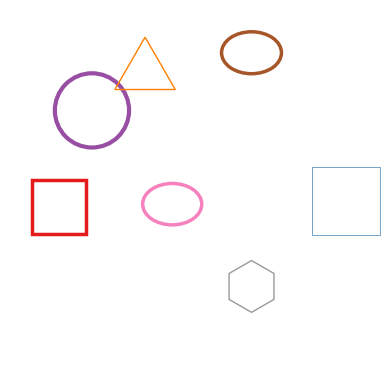[{"shape": "square", "thickness": 2.5, "radius": 0.35, "center": [0.153, 0.462]}, {"shape": "square", "thickness": 0.5, "radius": 0.44, "center": [0.899, 0.478]}, {"shape": "circle", "thickness": 3, "radius": 0.48, "center": [0.239, 0.713]}, {"shape": "triangle", "thickness": 1, "radius": 0.45, "center": [0.377, 0.813]}, {"shape": "oval", "thickness": 2.5, "radius": 0.39, "center": [0.653, 0.863]}, {"shape": "oval", "thickness": 2.5, "radius": 0.38, "center": [0.447, 0.47]}, {"shape": "hexagon", "thickness": 1, "radius": 0.34, "center": [0.653, 0.256]}]